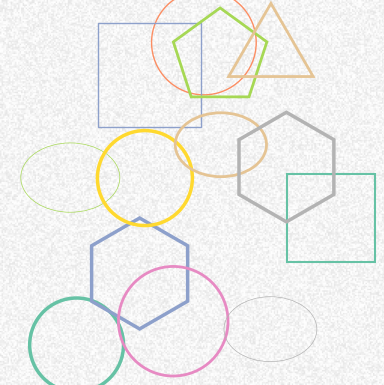[{"shape": "square", "thickness": 1.5, "radius": 0.57, "center": [0.861, 0.435]}, {"shape": "circle", "thickness": 2.5, "radius": 0.61, "center": [0.199, 0.104]}, {"shape": "circle", "thickness": 1, "radius": 0.68, "center": [0.53, 0.89]}, {"shape": "square", "thickness": 1, "radius": 0.67, "center": [0.389, 0.805]}, {"shape": "hexagon", "thickness": 2.5, "radius": 0.72, "center": [0.363, 0.29]}, {"shape": "circle", "thickness": 2, "radius": 0.71, "center": [0.45, 0.166]}, {"shape": "oval", "thickness": 0.5, "radius": 0.64, "center": [0.183, 0.539]}, {"shape": "pentagon", "thickness": 2, "radius": 0.64, "center": [0.572, 0.852]}, {"shape": "circle", "thickness": 2.5, "radius": 0.62, "center": [0.376, 0.537]}, {"shape": "oval", "thickness": 2, "radius": 0.59, "center": [0.574, 0.624]}, {"shape": "triangle", "thickness": 2, "radius": 0.63, "center": [0.704, 0.865]}, {"shape": "oval", "thickness": 0.5, "radius": 0.6, "center": [0.702, 0.145]}, {"shape": "hexagon", "thickness": 2.5, "radius": 0.71, "center": [0.744, 0.566]}]